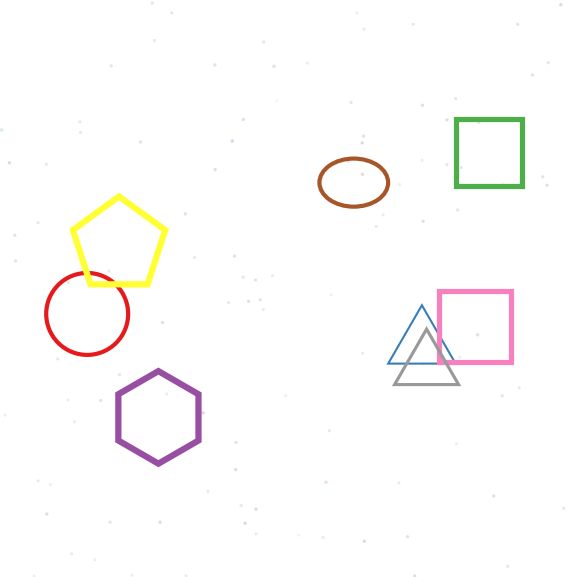[{"shape": "circle", "thickness": 2, "radius": 0.35, "center": [0.151, 0.456]}, {"shape": "triangle", "thickness": 1, "radius": 0.34, "center": [0.731, 0.403]}, {"shape": "square", "thickness": 2.5, "radius": 0.29, "center": [0.846, 0.735]}, {"shape": "hexagon", "thickness": 3, "radius": 0.4, "center": [0.274, 0.276]}, {"shape": "pentagon", "thickness": 3, "radius": 0.42, "center": [0.206, 0.575]}, {"shape": "oval", "thickness": 2, "radius": 0.3, "center": [0.613, 0.683]}, {"shape": "square", "thickness": 2.5, "radius": 0.31, "center": [0.823, 0.434]}, {"shape": "triangle", "thickness": 1.5, "radius": 0.32, "center": [0.739, 0.365]}]